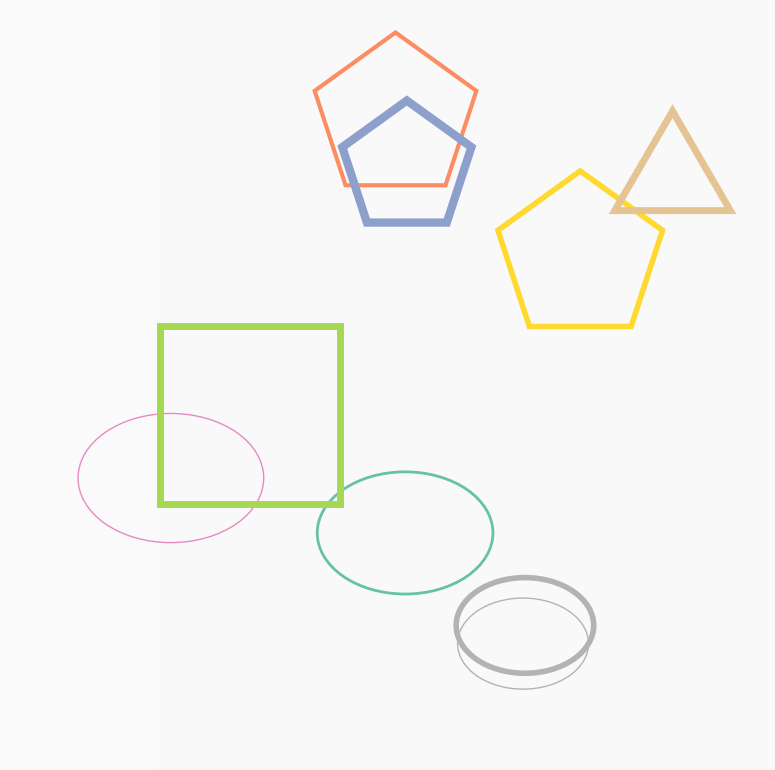[{"shape": "oval", "thickness": 1, "radius": 0.57, "center": [0.523, 0.308]}, {"shape": "pentagon", "thickness": 1.5, "radius": 0.55, "center": [0.51, 0.848]}, {"shape": "pentagon", "thickness": 3, "radius": 0.44, "center": [0.525, 0.782]}, {"shape": "oval", "thickness": 0.5, "radius": 0.6, "center": [0.22, 0.379]}, {"shape": "square", "thickness": 2.5, "radius": 0.58, "center": [0.322, 0.461]}, {"shape": "pentagon", "thickness": 2, "radius": 0.56, "center": [0.749, 0.666]}, {"shape": "triangle", "thickness": 2.5, "radius": 0.43, "center": [0.868, 0.77]}, {"shape": "oval", "thickness": 0.5, "radius": 0.42, "center": [0.675, 0.164]}, {"shape": "oval", "thickness": 2, "radius": 0.44, "center": [0.677, 0.188]}]